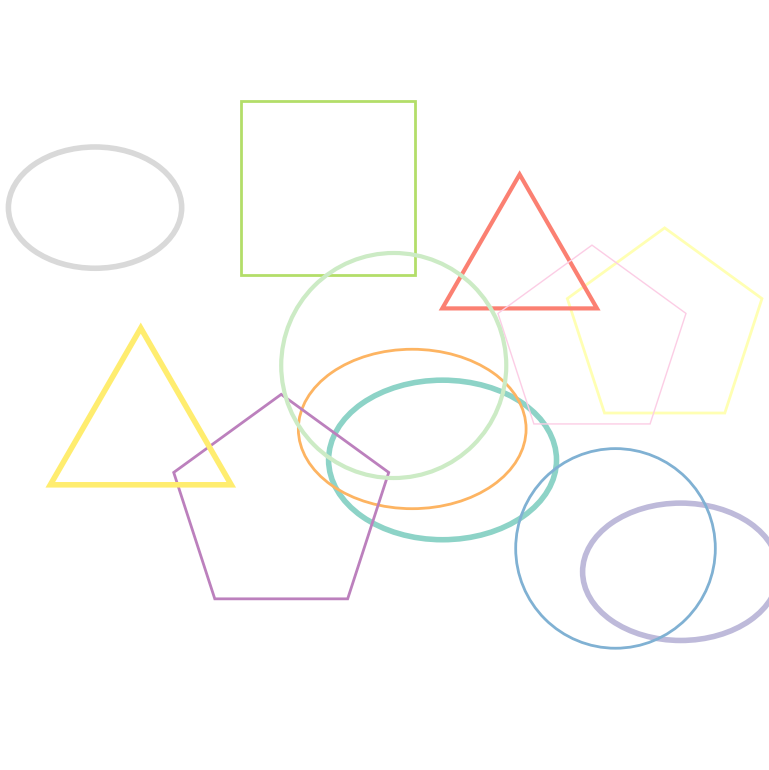[{"shape": "oval", "thickness": 2, "radius": 0.74, "center": [0.575, 0.403]}, {"shape": "pentagon", "thickness": 1, "radius": 0.66, "center": [0.863, 0.571]}, {"shape": "oval", "thickness": 2, "radius": 0.64, "center": [0.884, 0.257]}, {"shape": "triangle", "thickness": 1.5, "radius": 0.58, "center": [0.675, 0.657]}, {"shape": "circle", "thickness": 1, "radius": 0.65, "center": [0.799, 0.288]}, {"shape": "oval", "thickness": 1, "radius": 0.74, "center": [0.535, 0.443]}, {"shape": "square", "thickness": 1, "radius": 0.56, "center": [0.426, 0.756]}, {"shape": "pentagon", "thickness": 0.5, "radius": 0.64, "center": [0.769, 0.553]}, {"shape": "oval", "thickness": 2, "radius": 0.56, "center": [0.123, 0.73]}, {"shape": "pentagon", "thickness": 1, "radius": 0.73, "center": [0.365, 0.341]}, {"shape": "circle", "thickness": 1.5, "radius": 0.73, "center": [0.511, 0.525]}, {"shape": "triangle", "thickness": 2, "radius": 0.68, "center": [0.183, 0.438]}]